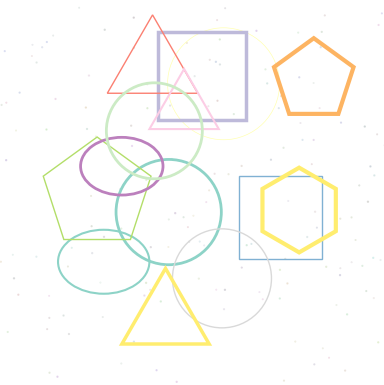[{"shape": "oval", "thickness": 1.5, "radius": 0.59, "center": [0.269, 0.32]}, {"shape": "circle", "thickness": 2, "radius": 0.68, "center": [0.438, 0.449]}, {"shape": "circle", "thickness": 0.5, "radius": 0.73, "center": [0.581, 0.782]}, {"shape": "square", "thickness": 2.5, "radius": 0.57, "center": [0.524, 0.803]}, {"shape": "triangle", "thickness": 1, "radius": 0.68, "center": [0.396, 0.826]}, {"shape": "square", "thickness": 1, "radius": 0.54, "center": [0.728, 0.435]}, {"shape": "pentagon", "thickness": 3, "radius": 0.54, "center": [0.815, 0.792]}, {"shape": "pentagon", "thickness": 1, "radius": 0.74, "center": [0.252, 0.497]}, {"shape": "triangle", "thickness": 1.5, "radius": 0.52, "center": [0.478, 0.717]}, {"shape": "circle", "thickness": 1, "radius": 0.64, "center": [0.577, 0.277]}, {"shape": "oval", "thickness": 2, "radius": 0.54, "center": [0.316, 0.568]}, {"shape": "circle", "thickness": 2, "radius": 0.62, "center": [0.401, 0.66]}, {"shape": "hexagon", "thickness": 3, "radius": 0.55, "center": [0.777, 0.454]}, {"shape": "triangle", "thickness": 2.5, "radius": 0.65, "center": [0.43, 0.172]}]